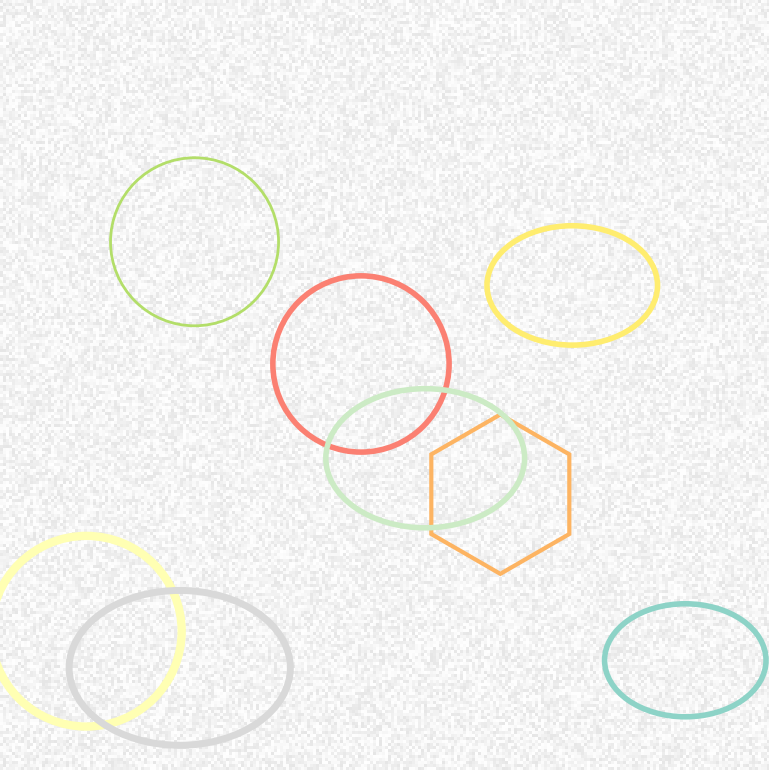[{"shape": "oval", "thickness": 2, "radius": 0.52, "center": [0.89, 0.142]}, {"shape": "circle", "thickness": 3, "radius": 0.62, "center": [0.112, 0.18]}, {"shape": "circle", "thickness": 2, "radius": 0.57, "center": [0.469, 0.527]}, {"shape": "hexagon", "thickness": 1.5, "radius": 0.52, "center": [0.65, 0.358]}, {"shape": "circle", "thickness": 1, "radius": 0.55, "center": [0.253, 0.686]}, {"shape": "oval", "thickness": 2.5, "radius": 0.72, "center": [0.233, 0.133]}, {"shape": "oval", "thickness": 2, "radius": 0.65, "center": [0.552, 0.405]}, {"shape": "oval", "thickness": 2, "radius": 0.55, "center": [0.743, 0.629]}]